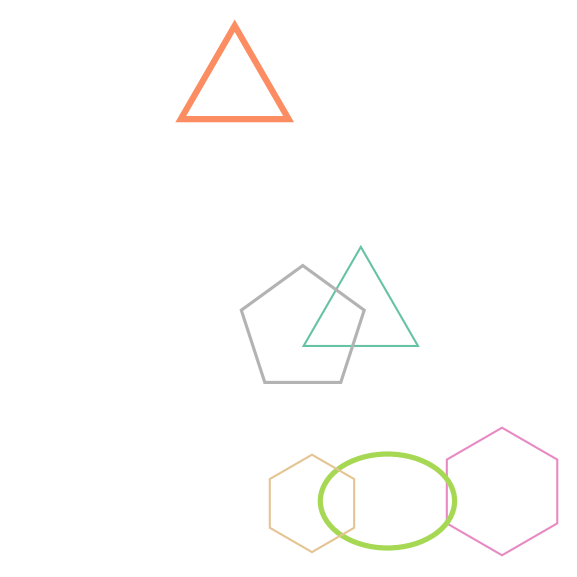[{"shape": "triangle", "thickness": 1, "radius": 0.57, "center": [0.625, 0.457]}, {"shape": "triangle", "thickness": 3, "radius": 0.54, "center": [0.406, 0.847]}, {"shape": "hexagon", "thickness": 1, "radius": 0.55, "center": [0.869, 0.148]}, {"shape": "oval", "thickness": 2.5, "radius": 0.58, "center": [0.671, 0.132]}, {"shape": "hexagon", "thickness": 1, "radius": 0.42, "center": [0.54, 0.127]}, {"shape": "pentagon", "thickness": 1.5, "radius": 0.56, "center": [0.524, 0.427]}]